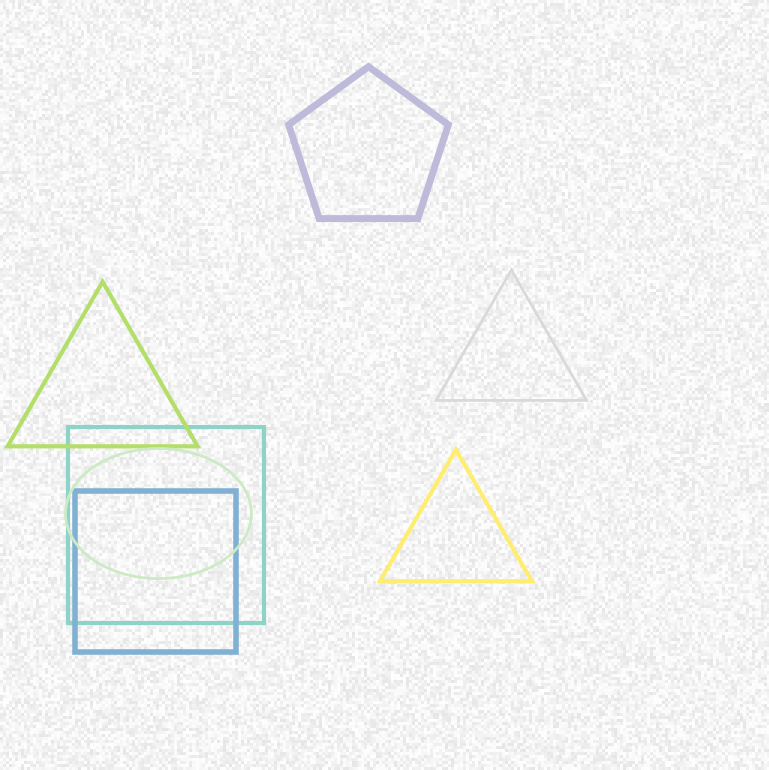[{"shape": "square", "thickness": 1.5, "radius": 0.64, "center": [0.216, 0.319]}, {"shape": "pentagon", "thickness": 2.5, "radius": 0.55, "center": [0.479, 0.804]}, {"shape": "square", "thickness": 2, "radius": 0.52, "center": [0.202, 0.258]}, {"shape": "triangle", "thickness": 1.5, "radius": 0.71, "center": [0.133, 0.492]}, {"shape": "triangle", "thickness": 1, "radius": 0.56, "center": [0.664, 0.536]}, {"shape": "oval", "thickness": 1, "radius": 0.6, "center": [0.206, 0.333]}, {"shape": "triangle", "thickness": 1.5, "radius": 0.57, "center": [0.592, 0.302]}]